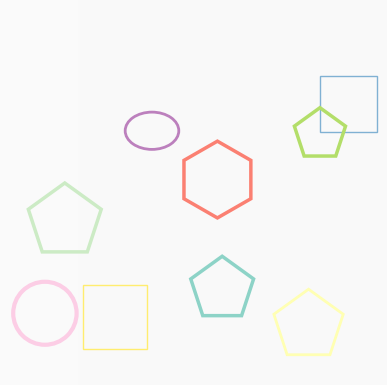[{"shape": "pentagon", "thickness": 2.5, "radius": 0.43, "center": [0.573, 0.249]}, {"shape": "pentagon", "thickness": 2, "radius": 0.47, "center": [0.796, 0.155]}, {"shape": "hexagon", "thickness": 2.5, "radius": 0.5, "center": [0.561, 0.534]}, {"shape": "square", "thickness": 1, "radius": 0.36, "center": [0.9, 0.729]}, {"shape": "pentagon", "thickness": 2.5, "radius": 0.35, "center": [0.826, 0.651]}, {"shape": "circle", "thickness": 3, "radius": 0.41, "center": [0.116, 0.186]}, {"shape": "oval", "thickness": 2, "radius": 0.35, "center": [0.392, 0.66]}, {"shape": "pentagon", "thickness": 2.5, "radius": 0.49, "center": [0.167, 0.426]}, {"shape": "square", "thickness": 1, "radius": 0.41, "center": [0.298, 0.176]}]